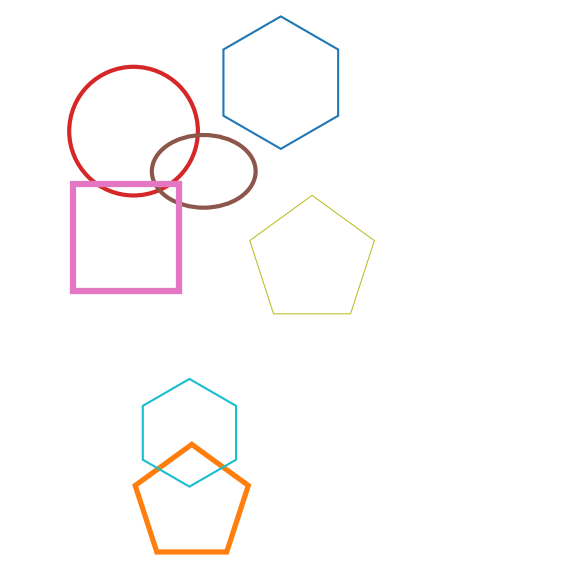[{"shape": "hexagon", "thickness": 1, "radius": 0.57, "center": [0.486, 0.856]}, {"shape": "pentagon", "thickness": 2.5, "radius": 0.51, "center": [0.332, 0.127]}, {"shape": "circle", "thickness": 2, "radius": 0.56, "center": [0.231, 0.772]}, {"shape": "oval", "thickness": 2, "radius": 0.45, "center": [0.353, 0.702]}, {"shape": "square", "thickness": 3, "radius": 0.46, "center": [0.218, 0.587]}, {"shape": "pentagon", "thickness": 0.5, "radius": 0.57, "center": [0.54, 0.547]}, {"shape": "hexagon", "thickness": 1, "radius": 0.47, "center": [0.328, 0.25]}]